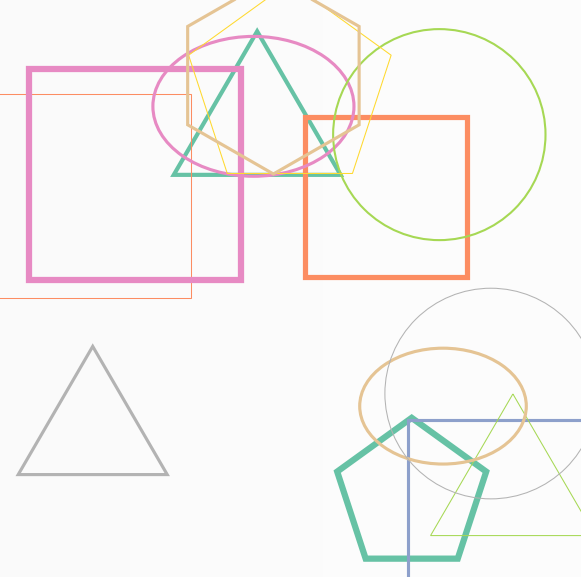[{"shape": "triangle", "thickness": 2, "radius": 0.83, "center": [0.442, 0.779]}, {"shape": "pentagon", "thickness": 3, "radius": 0.67, "center": [0.708, 0.141]}, {"shape": "square", "thickness": 2.5, "radius": 0.69, "center": [0.664, 0.658]}, {"shape": "square", "thickness": 0.5, "radius": 0.88, "center": [0.151, 0.66]}, {"shape": "square", "thickness": 1.5, "radius": 0.8, "center": [0.863, 0.112]}, {"shape": "oval", "thickness": 1.5, "radius": 0.86, "center": [0.436, 0.815]}, {"shape": "square", "thickness": 3, "radius": 0.91, "center": [0.232, 0.697]}, {"shape": "circle", "thickness": 1, "radius": 0.91, "center": [0.756, 0.766]}, {"shape": "triangle", "thickness": 0.5, "radius": 0.82, "center": [0.882, 0.153]}, {"shape": "pentagon", "thickness": 0.5, "radius": 0.92, "center": [0.499, 0.847]}, {"shape": "hexagon", "thickness": 1.5, "radius": 0.85, "center": [0.47, 0.868]}, {"shape": "oval", "thickness": 1.5, "radius": 0.72, "center": [0.762, 0.296]}, {"shape": "circle", "thickness": 0.5, "radius": 0.91, "center": [0.845, 0.318]}, {"shape": "triangle", "thickness": 1.5, "radius": 0.74, "center": [0.16, 0.251]}]